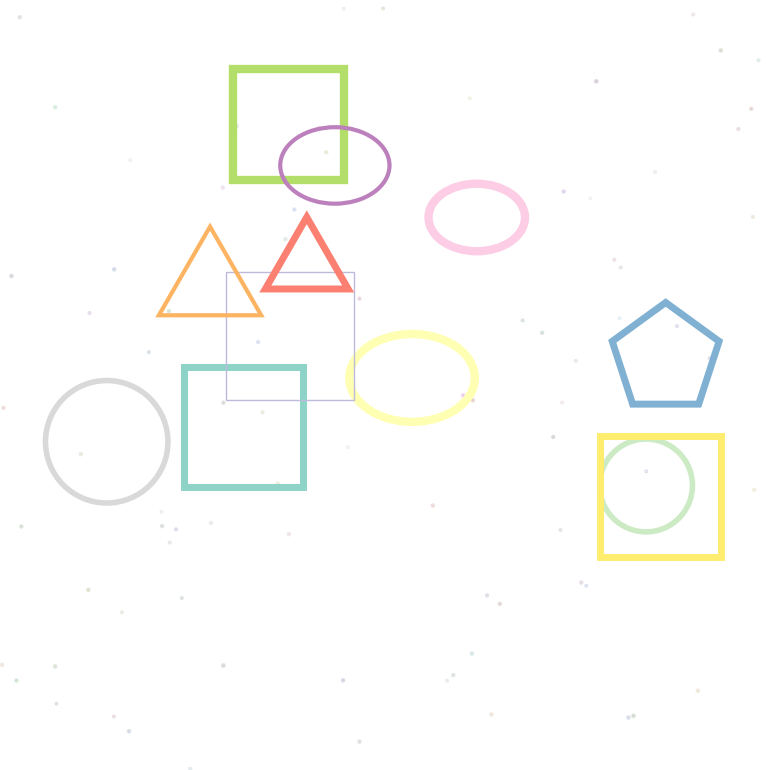[{"shape": "square", "thickness": 2.5, "radius": 0.39, "center": [0.316, 0.446]}, {"shape": "oval", "thickness": 3, "radius": 0.41, "center": [0.535, 0.509]}, {"shape": "square", "thickness": 0.5, "radius": 0.41, "center": [0.377, 0.564]}, {"shape": "triangle", "thickness": 2.5, "radius": 0.31, "center": [0.398, 0.656]}, {"shape": "pentagon", "thickness": 2.5, "radius": 0.36, "center": [0.865, 0.534]}, {"shape": "triangle", "thickness": 1.5, "radius": 0.38, "center": [0.273, 0.629]}, {"shape": "square", "thickness": 3, "radius": 0.36, "center": [0.375, 0.838]}, {"shape": "oval", "thickness": 3, "radius": 0.31, "center": [0.619, 0.718]}, {"shape": "circle", "thickness": 2, "radius": 0.4, "center": [0.139, 0.426]}, {"shape": "oval", "thickness": 1.5, "radius": 0.35, "center": [0.435, 0.785]}, {"shape": "circle", "thickness": 2, "radius": 0.3, "center": [0.839, 0.37]}, {"shape": "square", "thickness": 2.5, "radius": 0.39, "center": [0.858, 0.356]}]